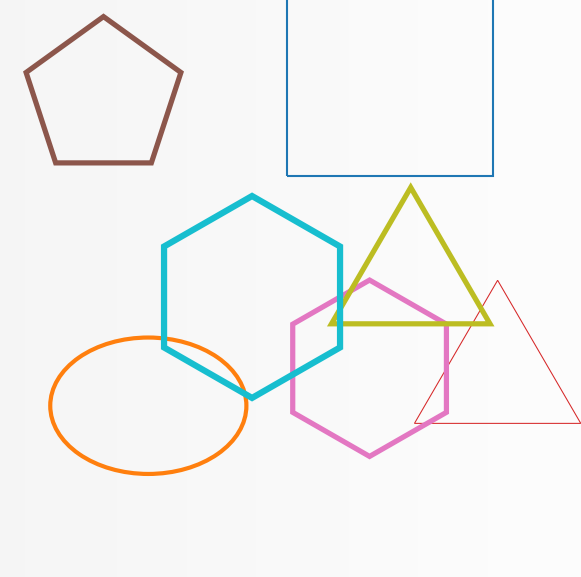[{"shape": "square", "thickness": 1, "radius": 0.89, "center": [0.671, 0.871]}, {"shape": "oval", "thickness": 2, "radius": 0.84, "center": [0.255, 0.297]}, {"shape": "triangle", "thickness": 0.5, "radius": 0.83, "center": [0.856, 0.349]}, {"shape": "pentagon", "thickness": 2.5, "radius": 0.7, "center": [0.178, 0.83]}, {"shape": "hexagon", "thickness": 2.5, "radius": 0.76, "center": [0.636, 0.361]}, {"shape": "triangle", "thickness": 2.5, "radius": 0.79, "center": [0.707, 0.517]}, {"shape": "hexagon", "thickness": 3, "radius": 0.87, "center": [0.434, 0.485]}]